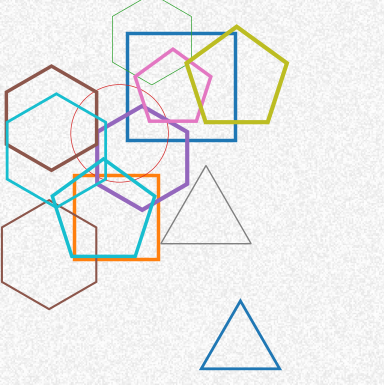[{"shape": "triangle", "thickness": 2, "radius": 0.59, "center": [0.625, 0.101]}, {"shape": "square", "thickness": 2.5, "radius": 0.7, "center": [0.47, 0.775]}, {"shape": "square", "thickness": 2.5, "radius": 0.54, "center": [0.301, 0.436]}, {"shape": "hexagon", "thickness": 0.5, "radius": 0.59, "center": [0.394, 0.898]}, {"shape": "circle", "thickness": 0.5, "radius": 0.63, "center": [0.311, 0.654]}, {"shape": "hexagon", "thickness": 3, "radius": 0.67, "center": [0.369, 0.59]}, {"shape": "hexagon", "thickness": 1.5, "radius": 0.71, "center": [0.128, 0.339]}, {"shape": "hexagon", "thickness": 2.5, "radius": 0.68, "center": [0.134, 0.693]}, {"shape": "pentagon", "thickness": 2.5, "radius": 0.52, "center": [0.449, 0.769]}, {"shape": "triangle", "thickness": 1, "radius": 0.68, "center": [0.535, 0.435]}, {"shape": "pentagon", "thickness": 3, "radius": 0.69, "center": [0.615, 0.794]}, {"shape": "pentagon", "thickness": 2.5, "radius": 0.7, "center": [0.269, 0.447]}, {"shape": "hexagon", "thickness": 2, "radius": 0.74, "center": [0.146, 0.609]}]